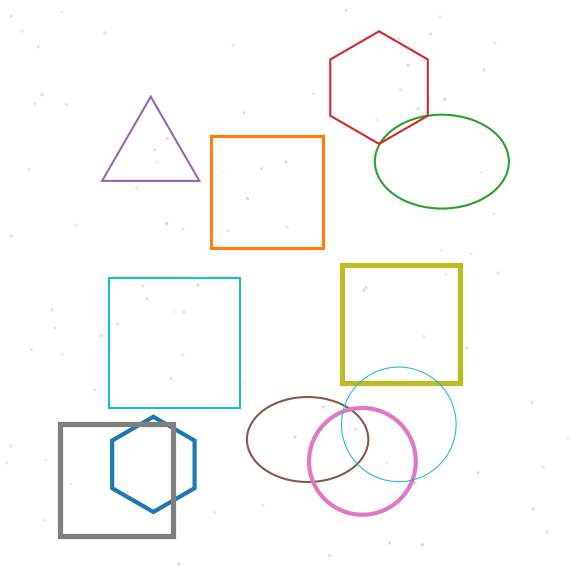[{"shape": "hexagon", "thickness": 2, "radius": 0.41, "center": [0.266, 0.195]}, {"shape": "square", "thickness": 1.5, "radius": 0.48, "center": [0.463, 0.666]}, {"shape": "oval", "thickness": 1, "radius": 0.58, "center": [0.765, 0.719]}, {"shape": "hexagon", "thickness": 1, "radius": 0.49, "center": [0.656, 0.847]}, {"shape": "triangle", "thickness": 1, "radius": 0.49, "center": [0.261, 0.734]}, {"shape": "oval", "thickness": 1, "radius": 0.53, "center": [0.533, 0.238]}, {"shape": "circle", "thickness": 2, "radius": 0.46, "center": [0.628, 0.2]}, {"shape": "square", "thickness": 2.5, "radius": 0.49, "center": [0.202, 0.168]}, {"shape": "square", "thickness": 2.5, "radius": 0.51, "center": [0.694, 0.438]}, {"shape": "circle", "thickness": 0.5, "radius": 0.5, "center": [0.691, 0.264]}, {"shape": "square", "thickness": 1, "radius": 0.57, "center": [0.302, 0.405]}]